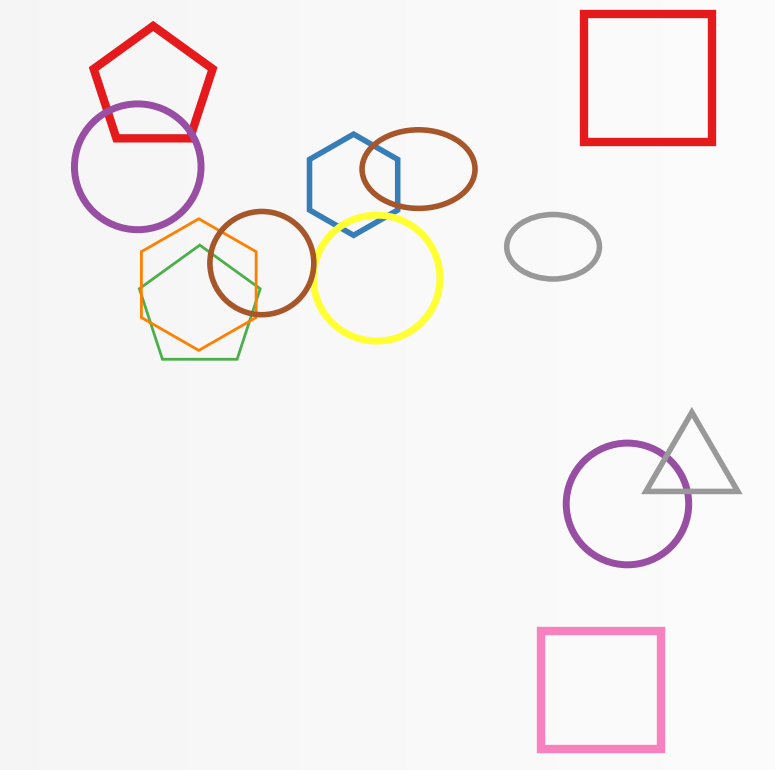[{"shape": "square", "thickness": 3, "radius": 0.41, "center": [0.836, 0.899]}, {"shape": "pentagon", "thickness": 3, "radius": 0.4, "center": [0.198, 0.886]}, {"shape": "hexagon", "thickness": 2, "radius": 0.33, "center": [0.456, 0.76]}, {"shape": "pentagon", "thickness": 1, "radius": 0.41, "center": [0.258, 0.6]}, {"shape": "circle", "thickness": 2.5, "radius": 0.41, "center": [0.178, 0.783]}, {"shape": "circle", "thickness": 2.5, "radius": 0.4, "center": [0.81, 0.346]}, {"shape": "hexagon", "thickness": 1, "radius": 0.43, "center": [0.256, 0.63]}, {"shape": "circle", "thickness": 2.5, "radius": 0.41, "center": [0.486, 0.639]}, {"shape": "circle", "thickness": 2, "radius": 0.34, "center": [0.338, 0.658]}, {"shape": "oval", "thickness": 2, "radius": 0.36, "center": [0.54, 0.78]}, {"shape": "square", "thickness": 3, "radius": 0.39, "center": [0.776, 0.104]}, {"shape": "oval", "thickness": 2, "radius": 0.3, "center": [0.714, 0.68]}, {"shape": "triangle", "thickness": 2, "radius": 0.34, "center": [0.893, 0.396]}]